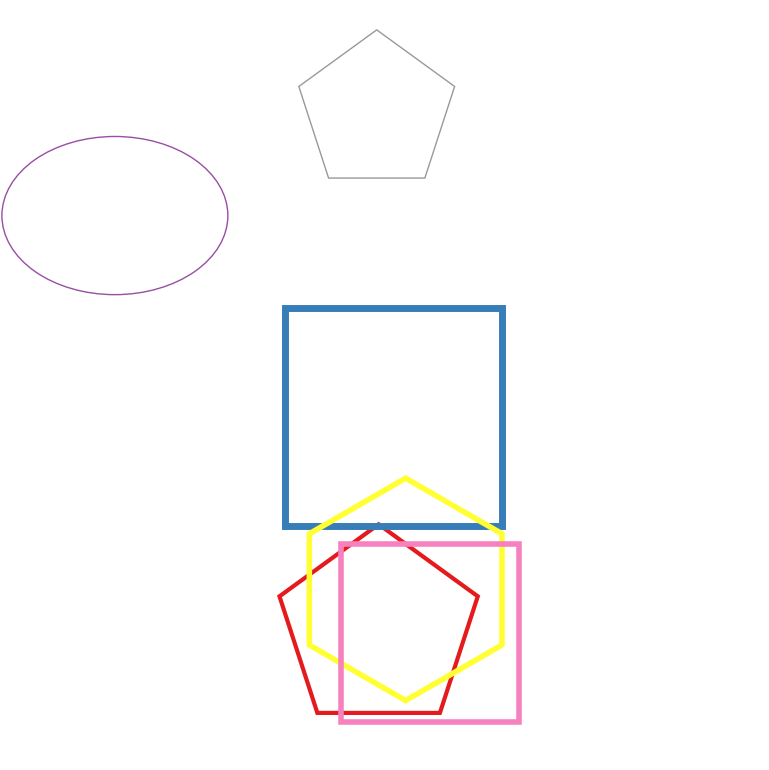[{"shape": "pentagon", "thickness": 1.5, "radius": 0.68, "center": [0.492, 0.184]}, {"shape": "square", "thickness": 2.5, "radius": 0.71, "center": [0.511, 0.458]}, {"shape": "oval", "thickness": 0.5, "radius": 0.73, "center": [0.149, 0.72]}, {"shape": "hexagon", "thickness": 2, "radius": 0.72, "center": [0.527, 0.235]}, {"shape": "square", "thickness": 2, "radius": 0.58, "center": [0.559, 0.177]}, {"shape": "pentagon", "thickness": 0.5, "radius": 0.53, "center": [0.489, 0.855]}]